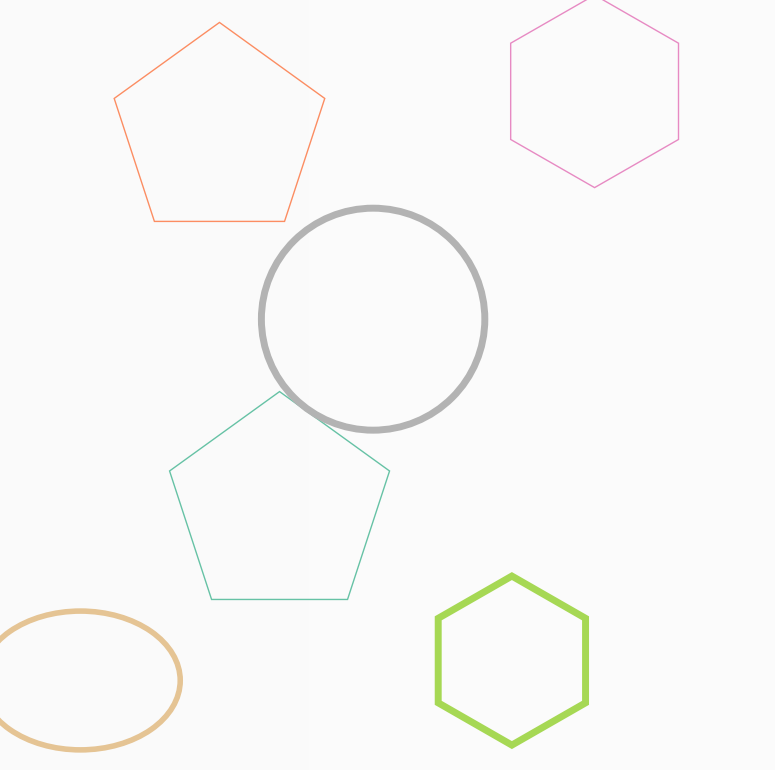[{"shape": "pentagon", "thickness": 0.5, "radius": 0.75, "center": [0.361, 0.342]}, {"shape": "pentagon", "thickness": 0.5, "radius": 0.71, "center": [0.283, 0.828]}, {"shape": "hexagon", "thickness": 0.5, "radius": 0.63, "center": [0.767, 0.881]}, {"shape": "hexagon", "thickness": 2.5, "radius": 0.55, "center": [0.66, 0.142]}, {"shape": "oval", "thickness": 2, "radius": 0.64, "center": [0.104, 0.116]}, {"shape": "circle", "thickness": 2.5, "radius": 0.72, "center": [0.481, 0.585]}]